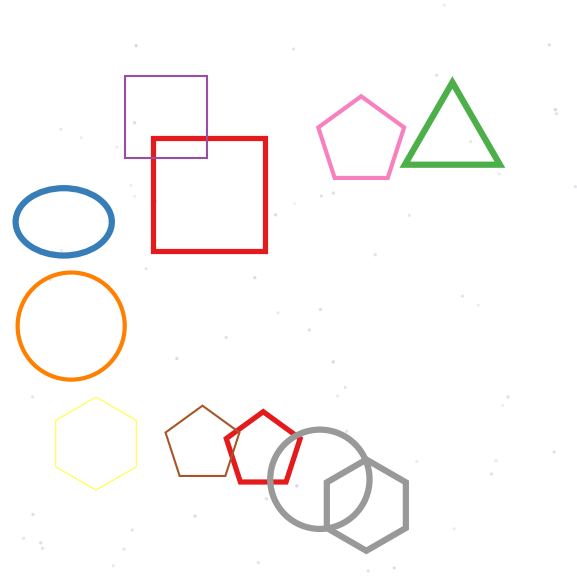[{"shape": "square", "thickness": 2.5, "radius": 0.49, "center": [0.362, 0.662]}, {"shape": "pentagon", "thickness": 2.5, "radius": 0.34, "center": [0.456, 0.219]}, {"shape": "oval", "thickness": 3, "radius": 0.42, "center": [0.11, 0.615]}, {"shape": "triangle", "thickness": 3, "radius": 0.47, "center": [0.783, 0.761]}, {"shape": "square", "thickness": 1, "radius": 0.35, "center": [0.287, 0.797]}, {"shape": "circle", "thickness": 2, "radius": 0.46, "center": [0.123, 0.435]}, {"shape": "hexagon", "thickness": 0.5, "radius": 0.4, "center": [0.166, 0.231]}, {"shape": "pentagon", "thickness": 1, "radius": 0.34, "center": [0.351, 0.229]}, {"shape": "pentagon", "thickness": 2, "radius": 0.39, "center": [0.625, 0.754]}, {"shape": "hexagon", "thickness": 3, "radius": 0.4, "center": [0.634, 0.124]}, {"shape": "circle", "thickness": 3, "radius": 0.43, "center": [0.554, 0.169]}]